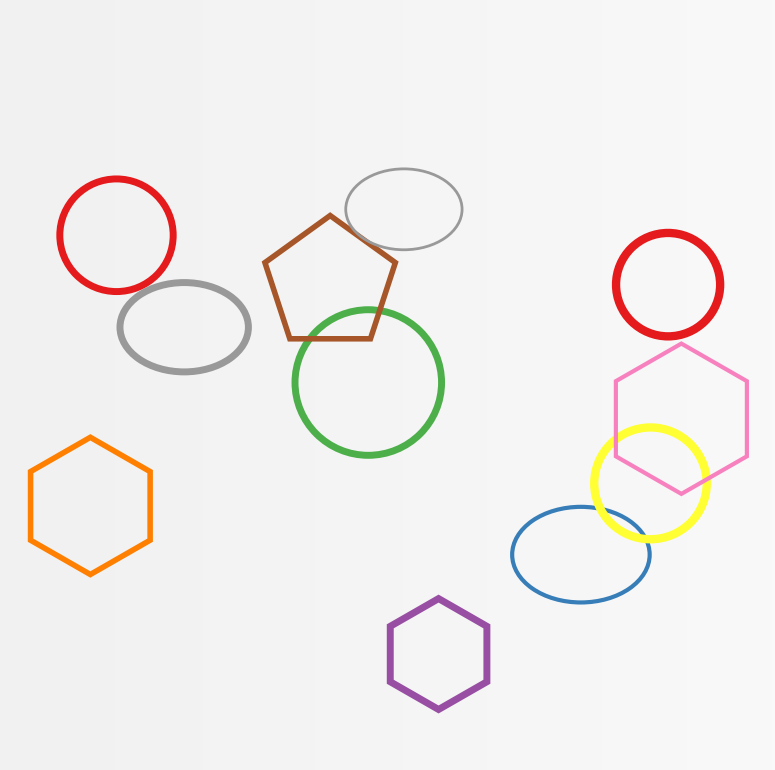[{"shape": "circle", "thickness": 3, "radius": 0.34, "center": [0.862, 0.63]}, {"shape": "circle", "thickness": 2.5, "radius": 0.37, "center": [0.15, 0.694]}, {"shape": "oval", "thickness": 1.5, "radius": 0.44, "center": [0.75, 0.28]}, {"shape": "circle", "thickness": 2.5, "radius": 0.47, "center": [0.475, 0.503]}, {"shape": "hexagon", "thickness": 2.5, "radius": 0.36, "center": [0.566, 0.151]}, {"shape": "hexagon", "thickness": 2, "radius": 0.45, "center": [0.117, 0.343]}, {"shape": "circle", "thickness": 3, "radius": 0.36, "center": [0.839, 0.372]}, {"shape": "pentagon", "thickness": 2, "radius": 0.44, "center": [0.426, 0.632]}, {"shape": "hexagon", "thickness": 1.5, "radius": 0.49, "center": [0.879, 0.456]}, {"shape": "oval", "thickness": 2.5, "radius": 0.41, "center": [0.238, 0.575]}, {"shape": "oval", "thickness": 1, "radius": 0.38, "center": [0.521, 0.728]}]